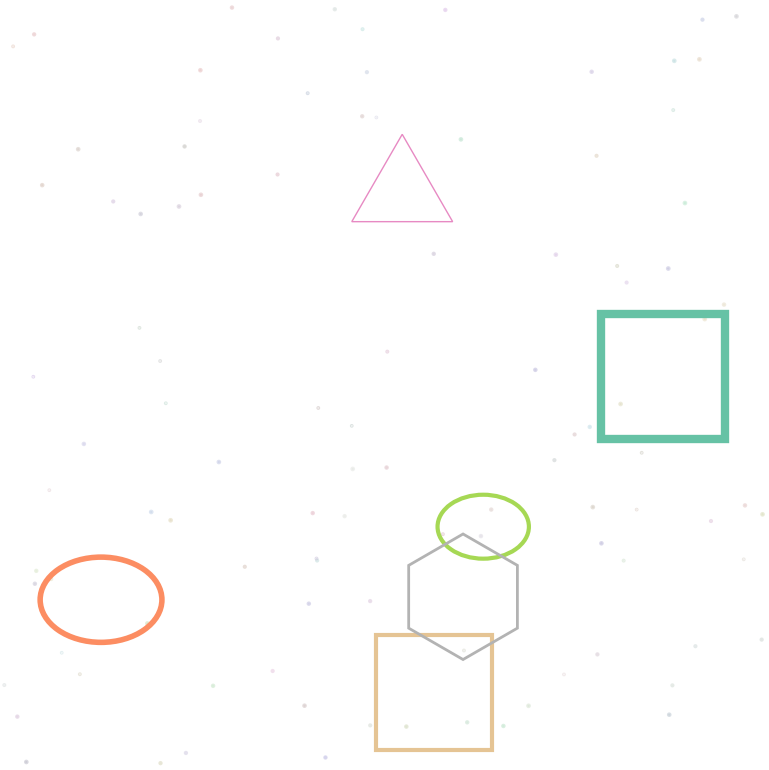[{"shape": "square", "thickness": 3, "radius": 0.4, "center": [0.861, 0.511]}, {"shape": "oval", "thickness": 2, "radius": 0.4, "center": [0.131, 0.221]}, {"shape": "triangle", "thickness": 0.5, "radius": 0.38, "center": [0.522, 0.75]}, {"shape": "oval", "thickness": 1.5, "radius": 0.3, "center": [0.628, 0.316]}, {"shape": "square", "thickness": 1.5, "radius": 0.38, "center": [0.563, 0.101]}, {"shape": "hexagon", "thickness": 1, "radius": 0.41, "center": [0.601, 0.225]}]